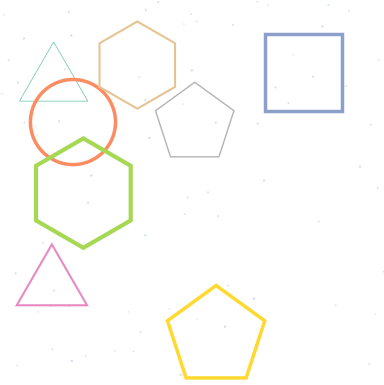[{"shape": "triangle", "thickness": 0.5, "radius": 0.51, "center": [0.139, 0.789]}, {"shape": "circle", "thickness": 2.5, "radius": 0.55, "center": [0.19, 0.683]}, {"shape": "square", "thickness": 2.5, "radius": 0.5, "center": [0.789, 0.812]}, {"shape": "triangle", "thickness": 1.5, "radius": 0.53, "center": [0.135, 0.26]}, {"shape": "hexagon", "thickness": 3, "radius": 0.71, "center": [0.217, 0.498]}, {"shape": "pentagon", "thickness": 2.5, "radius": 0.66, "center": [0.561, 0.126]}, {"shape": "hexagon", "thickness": 1.5, "radius": 0.57, "center": [0.357, 0.831]}, {"shape": "pentagon", "thickness": 1, "radius": 0.54, "center": [0.506, 0.679]}]